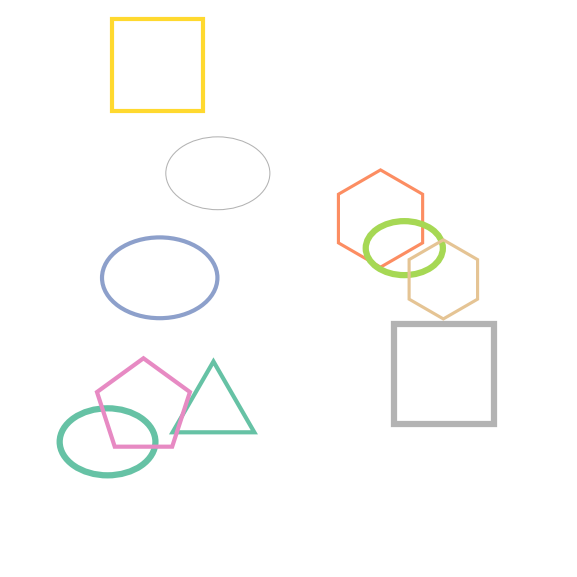[{"shape": "oval", "thickness": 3, "radius": 0.41, "center": [0.186, 0.234]}, {"shape": "triangle", "thickness": 2, "radius": 0.41, "center": [0.37, 0.291]}, {"shape": "hexagon", "thickness": 1.5, "radius": 0.42, "center": [0.659, 0.621]}, {"shape": "oval", "thickness": 2, "radius": 0.5, "center": [0.277, 0.518]}, {"shape": "pentagon", "thickness": 2, "radius": 0.42, "center": [0.248, 0.294]}, {"shape": "oval", "thickness": 3, "radius": 0.33, "center": [0.7, 0.569]}, {"shape": "square", "thickness": 2, "radius": 0.39, "center": [0.273, 0.887]}, {"shape": "hexagon", "thickness": 1.5, "radius": 0.34, "center": [0.768, 0.515]}, {"shape": "square", "thickness": 3, "radius": 0.43, "center": [0.769, 0.351]}, {"shape": "oval", "thickness": 0.5, "radius": 0.45, "center": [0.377, 0.699]}]